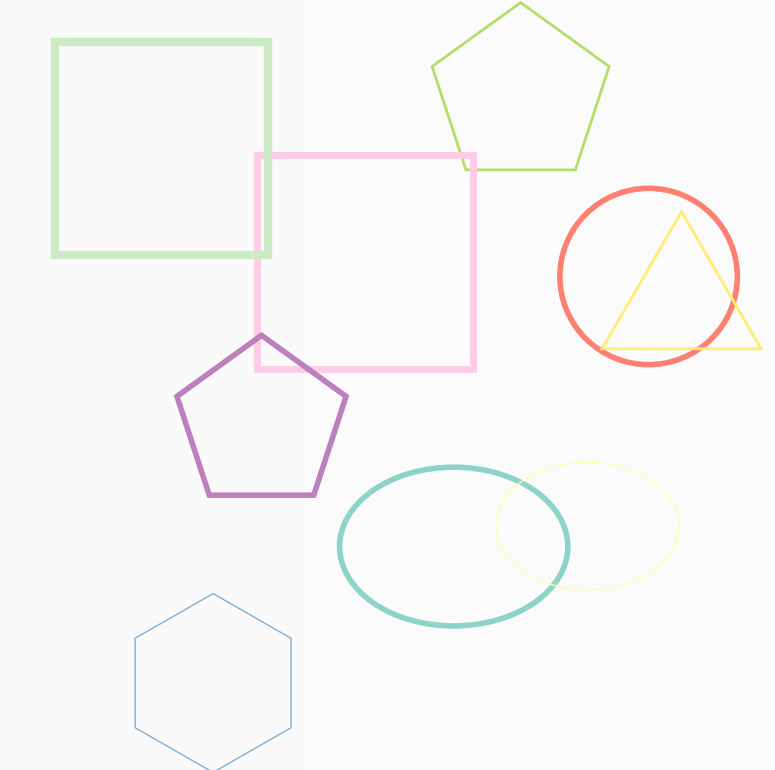[{"shape": "oval", "thickness": 2, "radius": 0.74, "center": [0.585, 0.29]}, {"shape": "oval", "thickness": 0.5, "radius": 0.59, "center": [0.758, 0.317]}, {"shape": "circle", "thickness": 2, "radius": 0.57, "center": [0.837, 0.641]}, {"shape": "hexagon", "thickness": 0.5, "radius": 0.58, "center": [0.275, 0.113]}, {"shape": "pentagon", "thickness": 1, "radius": 0.6, "center": [0.672, 0.877]}, {"shape": "square", "thickness": 2.5, "radius": 0.69, "center": [0.471, 0.66]}, {"shape": "pentagon", "thickness": 2, "radius": 0.57, "center": [0.337, 0.45]}, {"shape": "square", "thickness": 3, "radius": 0.69, "center": [0.208, 0.807]}, {"shape": "triangle", "thickness": 1, "radius": 0.59, "center": [0.879, 0.606]}]